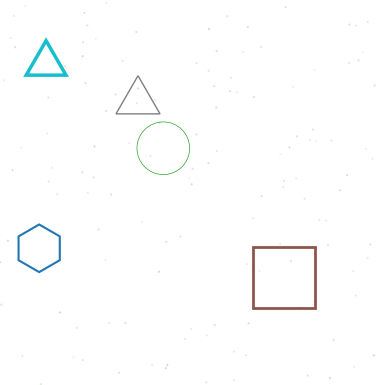[{"shape": "hexagon", "thickness": 1.5, "radius": 0.31, "center": [0.102, 0.355]}, {"shape": "circle", "thickness": 0.5, "radius": 0.34, "center": [0.424, 0.615]}, {"shape": "square", "thickness": 2, "radius": 0.4, "center": [0.737, 0.279]}, {"shape": "triangle", "thickness": 1, "radius": 0.33, "center": [0.358, 0.737]}, {"shape": "triangle", "thickness": 2.5, "radius": 0.3, "center": [0.12, 0.835]}]